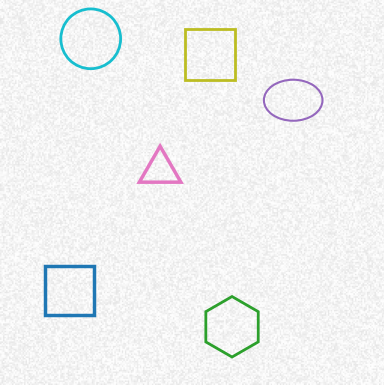[{"shape": "square", "thickness": 2.5, "radius": 0.32, "center": [0.18, 0.246]}, {"shape": "hexagon", "thickness": 2, "radius": 0.39, "center": [0.603, 0.151]}, {"shape": "oval", "thickness": 1.5, "radius": 0.38, "center": [0.762, 0.74]}, {"shape": "triangle", "thickness": 2.5, "radius": 0.31, "center": [0.416, 0.558]}, {"shape": "square", "thickness": 2, "radius": 0.33, "center": [0.546, 0.858]}, {"shape": "circle", "thickness": 2, "radius": 0.39, "center": [0.236, 0.899]}]